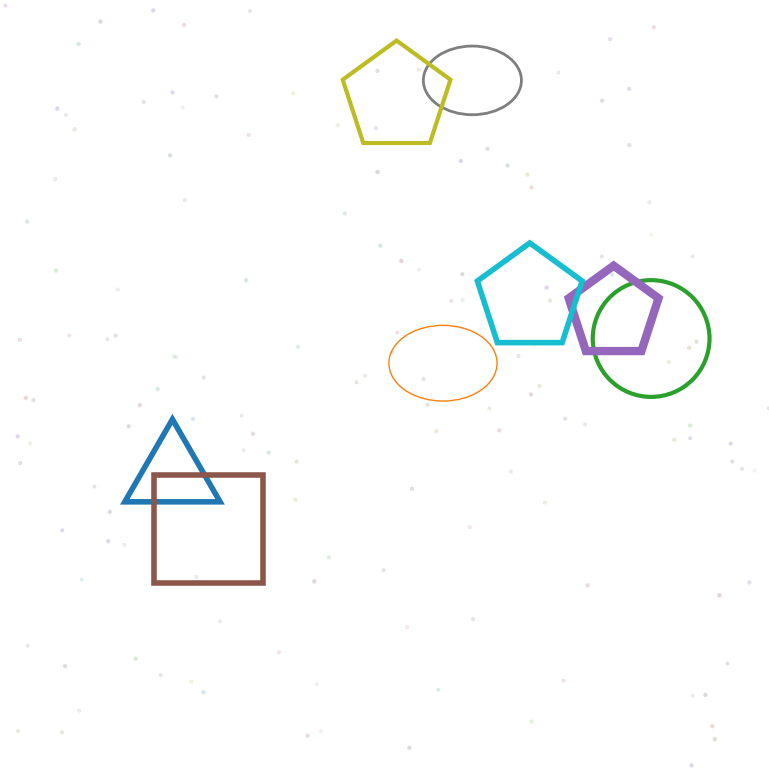[{"shape": "triangle", "thickness": 2, "radius": 0.36, "center": [0.224, 0.384]}, {"shape": "oval", "thickness": 0.5, "radius": 0.35, "center": [0.575, 0.528]}, {"shape": "circle", "thickness": 1.5, "radius": 0.38, "center": [0.846, 0.56]}, {"shape": "pentagon", "thickness": 3, "radius": 0.31, "center": [0.797, 0.594]}, {"shape": "square", "thickness": 2, "radius": 0.35, "center": [0.271, 0.313]}, {"shape": "oval", "thickness": 1, "radius": 0.32, "center": [0.613, 0.896]}, {"shape": "pentagon", "thickness": 1.5, "radius": 0.37, "center": [0.515, 0.874]}, {"shape": "pentagon", "thickness": 2, "radius": 0.36, "center": [0.688, 0.613]}]